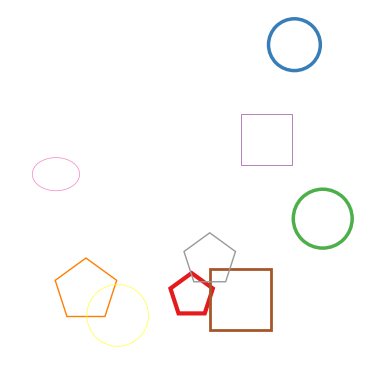[{"shape": "pentagon", "thickness": 3, "radius": 0.29, "center": [0.498, 0.233]}, {"shape": "circle", "thickness": 2.5, "radius": 0.34, "center": [0.765, 0.884]}, {"shape": "circle", "thickness": 2.5, "radius": 0.38, "center": [0.838, 0.432]}, {"shape": "square", "thickness": 0.5, "radius": 0.33, "center": [0.693, 0.638]}, {"shape": "pentagon", "thickness": 1, "radius": 0.42, "center": [0.223, 0.246]}, {"shape": "circle", "thickness": 0.5, "radius": 0.4, "center": [0.306, 0.181]}, {"shape": "square", "thickness": 2, "radius": 0.4, "center": [0.625, 0.221]}, {"shape": "oval", "thickness": 0.5, "radius": 0.31, "center": [0.145, 0.548]}, {"shape": "pentagon", "thickness": 1, "radius": 0.35, "center": [0.545, 0.325]}]